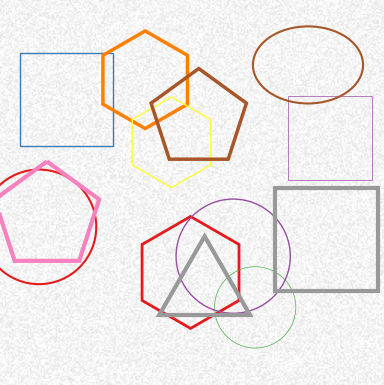[{"shape": "hexagon", "thickness": 2, "radius": 0.73, "center": [0.495, 0.292]}, {"shape": "circle", "thickness": 1.5, "radius": 0.74, "center": [0.101, 0.411]}, {"shape": "square", "thickness": 1, "radius": 0.6, "center": [0.172, 0.743]}, {"shape": "circle", "thickness": 0.5, "radius": 0.53, "center": [0.663, 0.202]}, {"shape": "circle", "thickness": 1, "radius": 0.74, "center": [0.606, 0.335]}, {"shape": "square", "thickness": 0.5, "radius": 0.54, "center": [0.857, 0.641]}, {"shape": "hexagon", "thickness": 2.5, "radius": 0.63, "center": [0.377, 0.793]}, {"shape": "hexagon", "thickness": 1, "radius": 0.59, "center": [0.445, 0.631]}, {"shape": "pentagon", "thickness": 2.5, "radius": 0.65, "center": [0.516, 0.692]}, {"shape": "oval", "thickness": 1.5, "radius": 0.72, "center": [0.8, 0.831]}, {"shape": "pentagon", "thickness": 3, "radius": 0.71, "center": [0.122, 0.438]}, {"shape": "square", "thickness": 3, "radius": 0.67, "center": [0.847, 0.377]}, {"shape": "triangle", "thickness": 3, "radius": 0.68, "center": [0.531, 0.25]}]